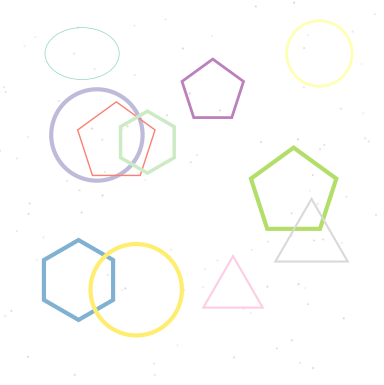[{"shape": "oval", "thickness": 0.5, "radius": 0.48, "center": [0.213, 0.861]}, {"shape": "circle", "thickness": 2, "radius": 0.43, "center": [0.83, 0.861]}, {"shape": "circle", "thickness": 3, "radius": 0.59, "center": [0.252, 0.649]}, {"shape": "pentagon", "thickness": 1, "radius": 0.53, "center": [0.302, 0.63]}, {"shape": "hexagon", "thickness": 3, "radius": 0.52, "center": [0.204, 0.273]}, {"shape": "pentagon", "thickness": 3, "radius": 0.58, "center": [0.763, 0.5]}, {"shape": "triangle", "thickness": 1.5, "radius": 0.45, "center": [0.605, 0.246]}, {"shape": "triangle", "thickness": 1.5, "radius": 0.54, "center": [0.809, 0.375]}, {"shape": "pentagon", "thickness": 2, "radius": 0.42, "center": [0.553, 0.763]}, {"shape": "hexagon", "thickness": 2.5, "radius": 0.4, "center": [0.383, 0.631]}, {"shape": "circle", "thickness": 3, "radius": 0.59, "center": [0.354, 0.247]}]